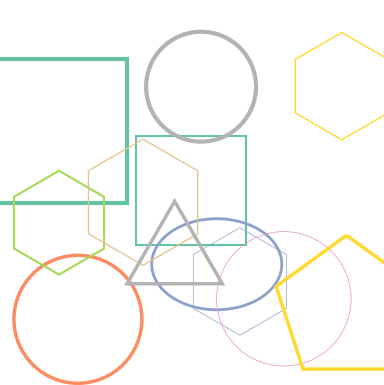[{"shape": "square", "thickness": 3, "radius": 0.94, "center": [0.143, 0.659]}, {"shape": "square", "thickness": 1.5, "radius": 0.71, "center": [0.496, 0.505]}, {"shape": "circle", "thickness": 2.5, "radius": 0.83, "center": [0.202, 0.171]}, {"shape": "oval", "thickness": 2, "radius": 0.84, "center": [0.563, 0.314]}, {"shape": "hexagon", "thickness": 0.5, "radius": 0.7, "center": [0.623, 0.269]}, {"shape": "circle", "thickness": 0.5, "radius": 0.87, "center": [0.737, 0.224]}, {"shape": "hexagon", "thickness": 1.5, "radius": 0.67, "center": [0.153, 0.422]}, {"shape": "pentagon", "thickness": 2.5, "radius": 0.96, "center": [0.9, 0.197]}, {"shape": "hexagon", "thickness": 1, "radius": 0.7, "center": [0.888, 0.776]}, {"shape": "hexagon", "thickness": 1, "radius": 0.82, "center": [0.372, 0.475]}, {"shape": "triangle", "thickness": 2.5, "radius": 0.71, "center": [0.454, 0.334]}, {"shape": "circle", "thickness": 3, "radius": 0.71, "center": [0.522, 0.775]}]